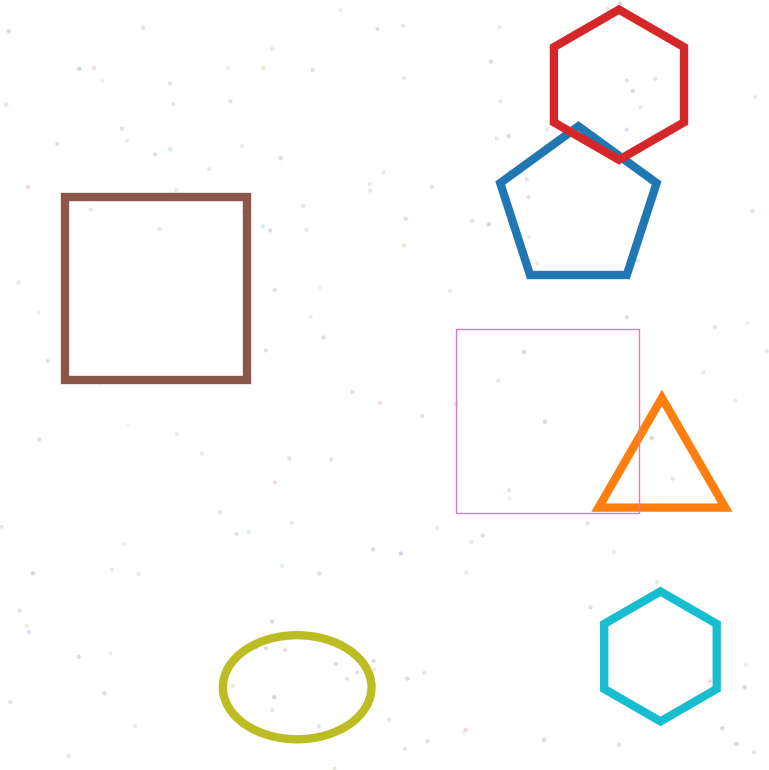[{"shape": "pentagon", "thickness": 3, "radius": 0.53, "center": [0.751, 0.729]}, {"shape": "triangle", "thickness": 3, "radius": 0.48, "center": [0.86, 0.388]}, {"shape": "hexagon", "thickness": 3, "radius": 0.49, "center": [0.804, 0.89]}, {"shape": "square", "thickness": 3, "radius": 0.59, "center": [0.202, 0.625]}, {"shape": "square", "thickness": 0.5, "radius": 0.6, "center": [0.711, 0.453]}, {"shape": "oval", "thickness": 3, "radius": 0.48, "center": [0.386, 0.107]}, {"shape": "hexagon", "thickness": 3, "radius": 0.42, "center": [0.858, 0.148]}]